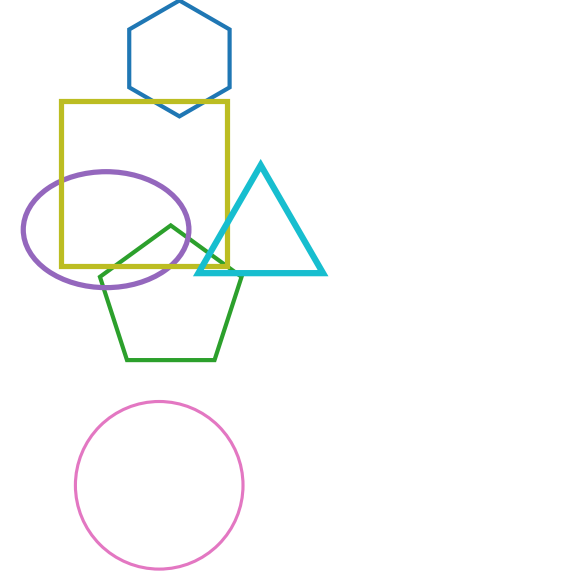[{"shape": "hexagon", "thickness": 2, "radius": 0.5, "center": [0.311, 0.898]}, {"shape": "pentagon", "thickness": 2, "radius": 0.64, "center": [0.296, 0.48]}, {"shape": "oval", "thickness": 2.5, "radius": 0.72, "center": [0.184, 0.601]}, {"shape": "circle", "thickness": 1.5, "radius": 0.73, "center": [0.276, 0.159]}, {"shape": "square", "thickness": 2.5, "radius": 0.72, "center": [0.249, 0.682]}, {"shape": "triangle", "thickness": 3, "radius": 0.62, "center": [0.451, 0.588]}]